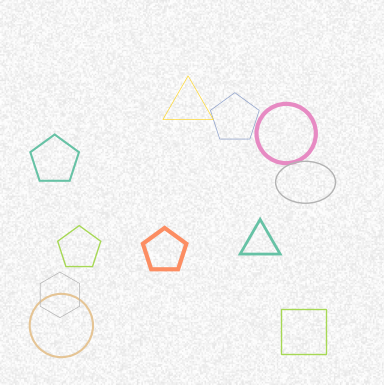[{"shape": "pentagon", "thickness": 1.5, "radius": 0.33, "center": [0.142, 0.584]}, {"shape": "triangle", "thickness": 2, "radius": 0.3, "center": [0.676, 0.37]}, {"shape": "pentagon", "thickness": 3, "radius": 0.3, "center": [0.428, 0.349]}, {"shape": "pentagon", "thickness": 0.5, "radius": 0.33, "center": [0.61, 0.693]}, {"shape": "circle", "thickness": 3, "radius": 0.39, "center": [0.743, 0.653]}, {"shape": "square", "thickness": 1, "radius": 0.29, "center": [0.787, 0.138]}, {"shape": "pentagon", "thickness": 1, "radius": 0.29, "center": [0.206, 0.355]}, {"shape": "triangle", "thickness": 0.5, "radius": 0.38, "center": [0.489, 0.727]}, {"shape": "circle", "thickness": 1.5, "radius": 0.41, "center": [0.159, 0.155]}, {"shape": "oval", "thickness": 1, "radius": 0.39, "center": [0.794, 0.527]}, {"shape": "hexagon", "thickness": 0.5, "radius": 0.3, "center": [0.156, 0.234]}]